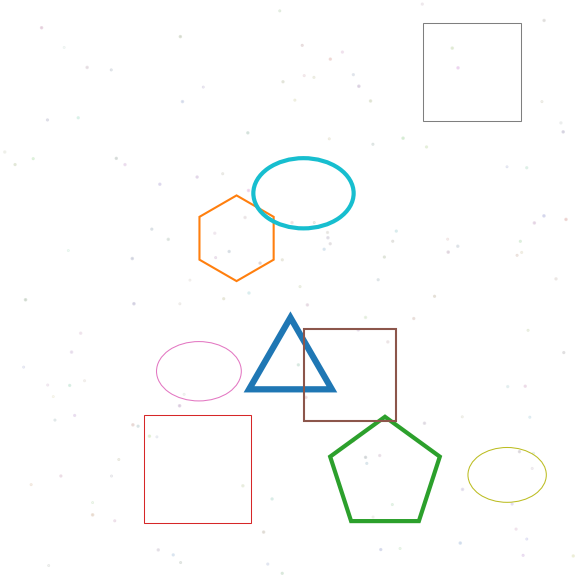[{"shape": "triangle", "thickness": 3, "radius": 0.41, "center": [0.503, 0.366]}, {"shape": "hexagon", "thickness": 1, "radius": 0.37, "center": [0.41, 0.587]}, {"shape": "pentagon", "thickness": 2, "radius": 0.5, "center": [0.667, 0.178]}, {"shape": "square", "thickness": 0.5, "radius": 0.46, "center": [0.343, 0.187]}, {"shape": "square", "thickness": 1, "radius": 0.4, "center": [0.607, 0.35]}, {"shape": "oval", "thickness": 0.5, "radius": 0.37, "center": [0.344, 0.356]}, {"shape": "square", "thickness": 0.5, "radius": 0.42, "center": [0.818, 0.874]}, {"shape": "oval", "thickness": 0.5, "radius": 0.34, "center": [0.878, 0.177]}, {"shape": "oval", "thickness": 2, "radius": 0.43, "center": [0.526, 0.664]}]